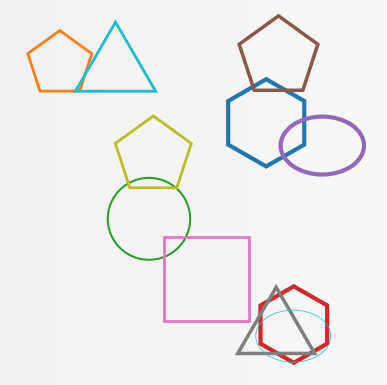[{"shape": "hexagon", "thickness": 3, "radius": 0.57, "center": [0.687, 0.681]}, {"shape": "pentagon", "thickness": 2, "radius": 0.43, "center": [0.154, 0.834]}, {"shape": "circle", "thickness": 1.5, "radius": 0.53, "center": [0.384, 0.432]}, {"shape": "hexagon", "thickness": 3, "radius": 0.5, "center": [0.758, 0.157]}, {"shape": "oval", "thickness": 3, "radius": 0.54, "center": [0.832, 0.622]}, {"shape": "pentagon", "thickness": 2.5, "radius": 0.53, "center": [0.719, 0.852]}, {"shape": "square", "thickness": 2, "radius": 0.55, "center": [0.533, 0.276]}, {"shape": "triangle", "thickness": 2.5, "radius": 0.57, "center": [0.713, 0.139]}, {"shape": "pentagon", "thickness": 2, "radius": 0.52, "center": [0.396, 0.596]}, {"shape": "triangle", "thickness": 2, "radius": 0.6, "center": [0.298, 0.823]}, {"shape": "oval", "thickness": 0.5, "radius": 0.48, "center": [0.757, 0.127]}]